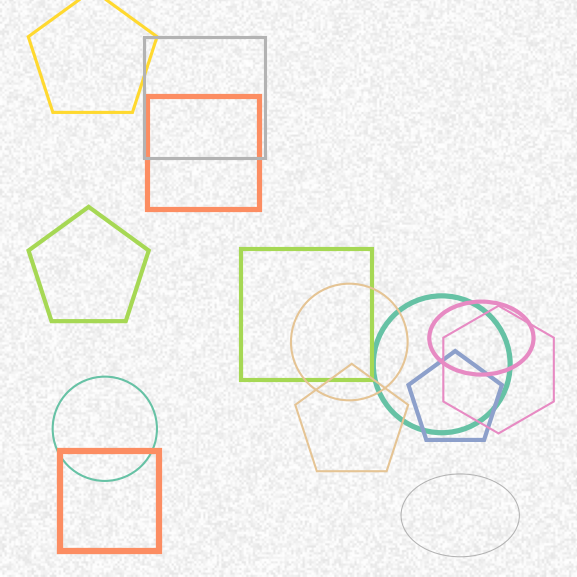[{"shape": "circle", "thickness": 2.5, "radius": 0.59, "center": [0.765, 0.368]}, {"shape": "circle", "thickness": 1, "radius": 0.45, "center": [0.181, 0.257]}, {"shape": "square", "thickness": 2.5, "radius": 0.49, "center": [0.352, 0.735]}, {"shape": "square", "thickness": 3, "radius": 0.43, "center": [0.189, 0.132]}, {"shape": "pentagon", "thickness": 2, "radius": 0.43, "center": [0.788, 0.306]}, {"shape": "hexagon", "thickness": 1, "radius": 0.55, "center": [0.863, 0.359]}, {"shape": "oval", "thickness": 2, "radius": 0.45, "center": [0.834, 0.414]}, {"shape": "pentagon", "thickness": 2, "radius": 0.55, "center": [0.153, 0.532]}, {"shape": "square", "thickness": 2, "radius": 0.57, "center": [0.53, 0.454]}, {"shape": "pentagon", "thickness": 1.5, "radius": 0.59, "center": [0.16, 0.899]}, {"shape": "circle", "thickness": 1, "radius": 0.5, "center": [0.605, 0.407]}, {"shape": "pentagon", "thickness": 1, "radius": 0.51, "center": [0.609, 0.266]}, {"shape": "square", "thickness": 1.5, "radius": 0.52, "center": [0.354, 0.831]}, {"shape": "oval", "thickness": 0.5, "radius": 0.51, "center": [0.797, 0.107]}]